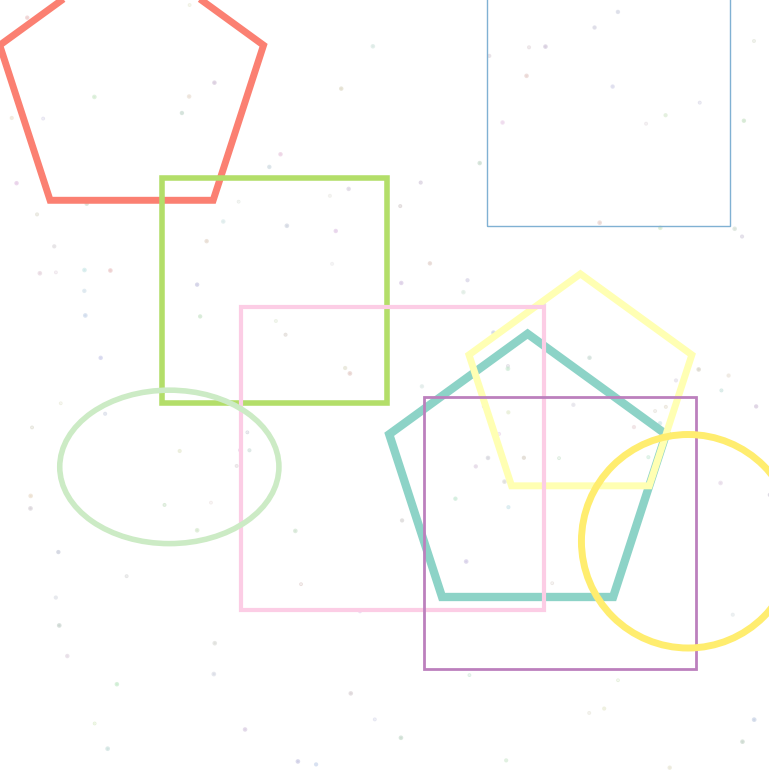[{"shape": "pentagon", "thickness": 3, "radius": 0.94, "center": [0.685, 0.378]}, {"shape": "pentagon", "thickness": 2.5, "radius": 0.76, "center": [0.754, 0.492]}, {"shape": "pentagon", "thickness": 2.5, "radius": 0.9, "center": [0.171, 0.886]}, {"shape": "square", "thickness": 0.5, "radius": 0.79, "center": [0.79, 0.865]}, {"shape": "square", "thickness": 2, "radius": 0.73, "center": [0.356, 0.623]}, {"shape": "square", "thickness": 1.5, "radius": 0.98, "center": [0.509, 0.405]}, {"shape": "square", "thickness": 1, "radius": 0.88, "center": [0.727, 0.308]}, {"shape": "oval", "thickness": 2, "radius": 0.71, "center": [0.22, 0.394]}, {"shape": "circle", "thickness": 2.5, "radius": 0.69, "center": [0.894, 0.297]}]